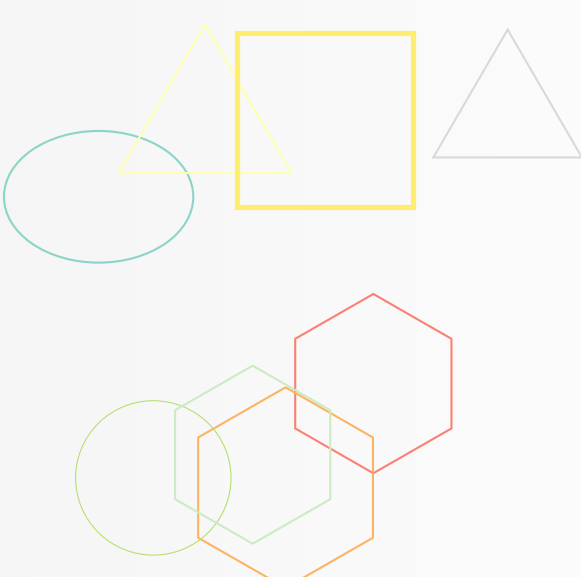[{"shape": "oval", "thickness": 1, "radius": 0.81, "center": [0.17, 0.658]}, {"shape": "triangle", "thickness": 1, "radius": 0.86, "center": [0.353, 0.785]}, {"shape": "hexagon", "thickness": 1, "radius": 0.78, "center": [0.642, 0.335]}, {"shape": "hexagon", "thickness": 1, "radius": 0.87, "center": [0.491, 0.155]}, {"shape": "circle", "thickness": 0.5, "radius": 0.67, "center": [0.264, 0.172]}, {"shape": "triangle", "thickness": 1, "radius": 0.74, "center": [0.873, 0.8]}, {"shape": "hexagon", "thickness": 1, "radius": 0.77, "center": [0.435, 0.212]}, {"shape": "square", "thickness": 2.5, "radius": 0.76, "center": [0.559, 0.792]}]